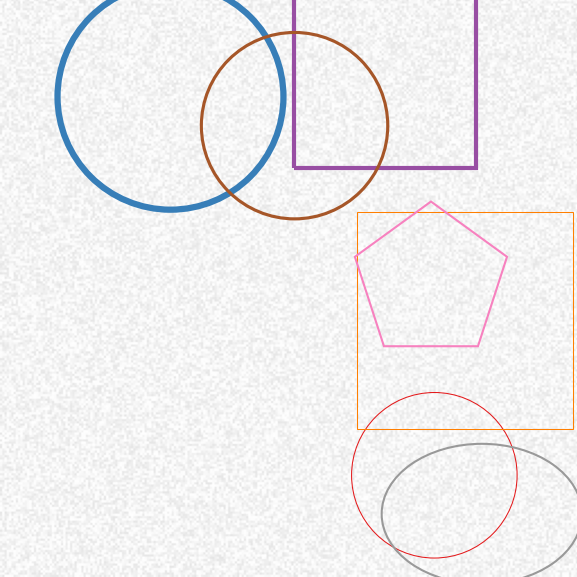[{"shape": "circle", "thickness": 0.5, "radius": 0.72, "center": [0.752, 0.176]}, {"shape": "circle", "thickness": 3, "radius": 0.98, "center": [0.295, 0.832]}, {"shape": "square", "thickness": 2, "radius": 0.79, "center": [0.666, 0.867]}, {"shape": "square", "thickness": 0.5, "radius": 0.94, "center": [0.805, 0.444]}, {"shape": "circle", "thickness": 1.5, "radius": 0.81, "center": [0.51, 0.782]}, {"shape": "pentagon", "thickness": 1, "radius": 0.69, "center": [0.746, 0.512]}, {"shape": "oval", "thickness": 1, "radius": 0.87, "center": [0.834, 0.109]}]